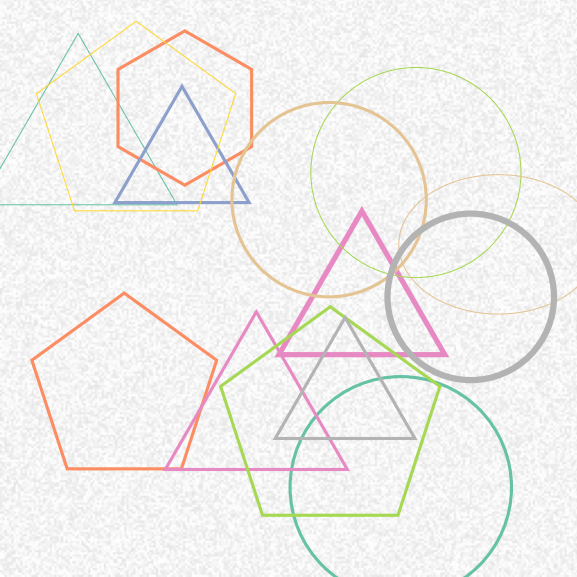[{"shape": "triangle", "thickness": 0.5, "radius": 0.99, "center": [0.135, 0.743]}, {"shape": "circle", "thickness": 1.5, "radius": 0.96, "center": [0.694, 0.155]}, {"shape": "pentagon", "thickness": 1.5, "radius": 0.84, "center": [0.215, 0.323]}, {"shape": "hexagon", "thickness": 1.5, "radius": 0.67, "center": [0.32, 0.812]}, {"shape": "triangle", "thickness": 1.5, "radius": 0.67, "center": [0.315, 0.715]}, {"shape": "triangle", "thickness": 2.5, "radius": 0.83, "center": [0.627, 0.468]}, {"shape": "triangle", "thickness": 1.5, "radius": 0.91, "center": [0.444, 0.277]}, {"shape": "circle", "thickness": 0.5, "radius": 0.91, "center": [0.72, 0.7]}, {"shape": "pentagon", "thickness": 1.5, "radius": 1.0, "center": [0.572, 0.268]}, {"shape": "pentagon", "thickness": 0.5, "radius": 0.91, "center": [0.236, 0.781]}, {"shape": "circle", "thickness": 1.5, "radius": 0.84, "center": [0.57, 0.653]}, {"shape": "oval", "thickness": 0.5, "radius": 0.86, "center": [0.863, 0.576]}, {"shape": "triangle", "thickness": 1.5, "radius": 0.7, "center": [0.598, 0.31]}, {"shape": "circle", "thickness": 3, "radius": 0.72, "center": [0.815, 0.485]}]